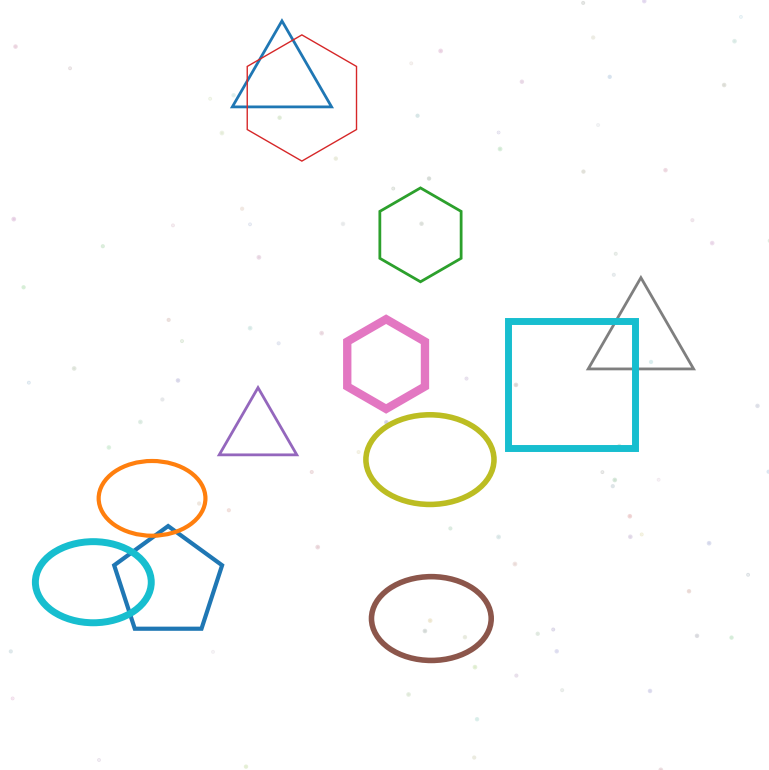[{"shape": "pentagon", "thickness": 1.5, "radius": 0.37, "center": [0.218, 0.243]}, {"shape": "triangle", "thickness": 1, "radius": 0.37, "center": [0.366, 0.898]}, {"shape": "oval", "thickness": 1.5, "radius": 0.35, "center": [0.197, 0.353]}, {"shape": "hexagon", "thickness": 1, "radius": 0.3, "center": [0.546, 0.695]}, {"shape": "hexagon", "thickness": 0.5, "radius": 0.41, "center": [0.392, 0.873]}, {"shape": "triangle", "thickness": 1, "radius": 0.29, "center": [0.335, 0.438]}, {"shape": "oval", "thickness": 2, "radius": 0.39, "center": [0.56, 0.197]}, {"shape": "hexagon", "thickness": 3, "radius": 0.29, "center": [0.501, 0.527]}, {"shape": "triangle", "thickness": 1, "radius": 0.4, "center": [0.832, 0.56]}, {"shape": "oval", "thickness": 2, "radius": 0.42, "center": [0.558, 0.403]}, {"shape": "square", "thickness": 2.5, "radius": 0.41, "center": [0.742, 0.501]}, {"shape": "oval", "thickness": 2.5, "radius": 0.38, "center": [0.121, 0.244]}]